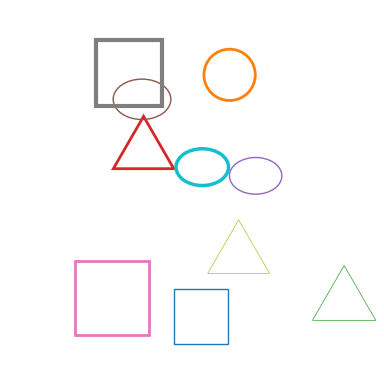[{"shape": "square", "thickness": 1, "radius": 0.35, "center": [0.521, 0.178]}, {"shape": "circle", "thickness": 2, "radius": 0.33, "center": [0.596, 0.806]}, {"shape": "triangle", "thickness": 0.5, "radius": 0.47, "center": [0.894, 0.215]}, {"shape": "triangle", "thickness": 2, "radius": 0.45, "center": [0.373, 0.607]}, {"shape": "oval", "thickness": 1, "radius": 0.34, "center": [0.664, 0.543]}, {"shape": "oval", "thickness": 1, "radius": 0.37, "center": [0.369, 0.742]}, {"shape": "square", "thickness": 2, "radius": 0.48, "center": [0.291, 0.226]}, {"shape": "square", "thickness": 3, "radius": 0.43, "center": [0.336, 0.811]}, {"shape": "triangle", "thickness": 0.5, "radius": 0.46, "center": [0.62, 0.336]}, {"shape": "oval", "thickness": 2.5, "radius": 0.34, "center": [0.525, 0.566]}]